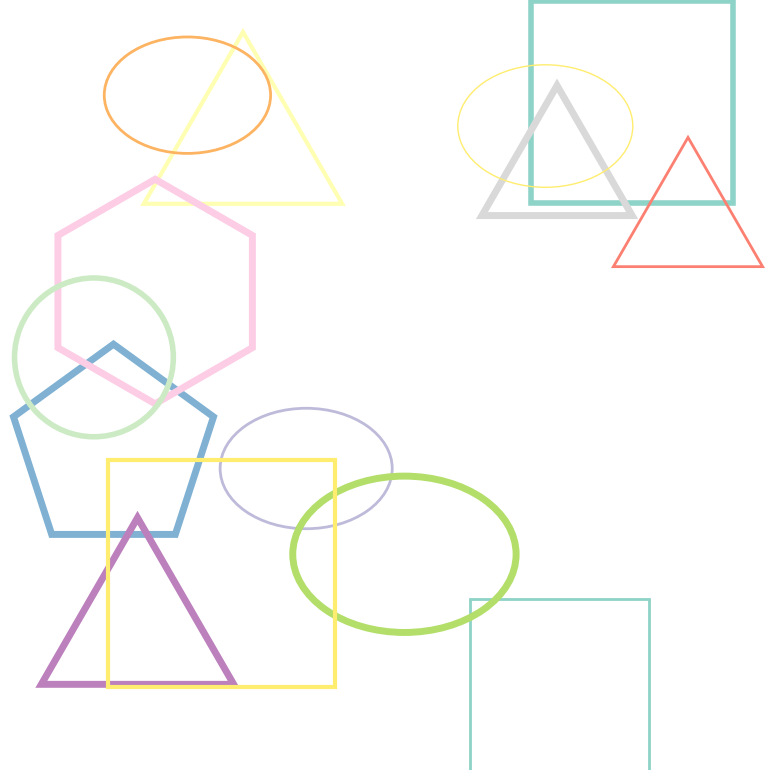[{"shape": "square", "thickness": 1, "radius": 0.58, "center": [0.726, 0.105]}, {"shape": "square", "thickness": 2, "radius": 0.66, "center": [0.82, 0.868]}, {"shape": "triangle", "thickness": 1.5, "radius": 0.74, "center": [0.316, 0.81]}, {"shape": "oval", "thickness": 1, "radius": 0.56, "center": [0.398, 0.392]}, {"shape": "triangle", "thickness": 1, "radius": 0.56, "center": [0.894, 0.71]}, {"shape": "pentagon", "thickness": 2.5, "radius": 0.68, "center": [0.147, 0.416]}, {"shape": "oval", "thickness": 1, "radius": 0.54, "center": [0.243, 0.876]}, {"shape": "oval", "thickness": 2.5, "radius": 0.73, "center": [0.525, 0.28]}, {"shape": "hexagon", "thickness": 2.5, "radius": 0.73, "center": [0.202, 0.621]}, {"shape": "triangle", "thickness": 2.5, "radius": 0.56, "center": [0.723, 0.776]}, {"shape": "triangle", "thickness": 2.5, "radius": 0.72, "center": [0.179, 0.183]}, {"shape": "circle", "thickness": 2, "radius": 0.52, "center": [0.122, 0.536]}, {"shape": "oval", "thickness": 0.5, "radius": 0.57, "center": [0.708, 0.836]}, {"shape": "square", "thickness": 1.5, "radius": 0.74, "center": [0.288, 0.255]}]